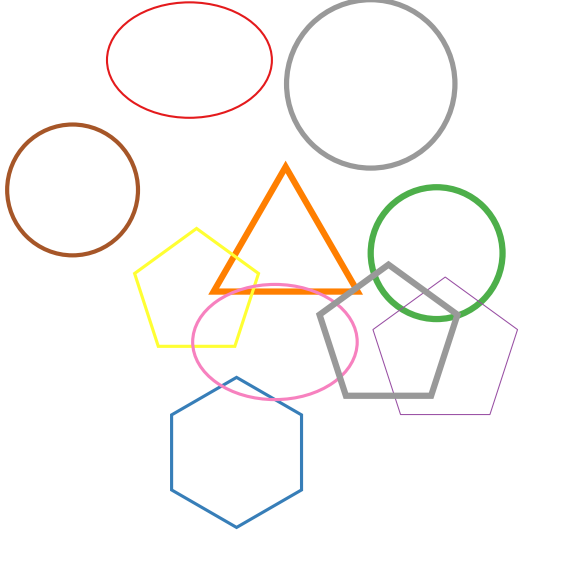[{"shape": "oval", "thickness": 1, "radius": 0.71, "center": [0.328, 0.895]}, {"shape": "hexagon", "thickness": 1.5, "radius": 0.65, "center": [0.41, 0.216]}, {"shape": "circle", "thickness": 3, "radius": 0.57, "center": [0.756, 0.561]}, {"shape": "pentagon", "thickness": 0.5, "radius": 0.66, "center": [0.771, 0.388]}, {"shape": "triangle", "thickness": 3, "radius": 0.72, "center": [0.495, 0.566]}, {"shape": "pentagon", "thickness": 1.5, "radius": 0.56, "center": [0.34, 0.491]}, {"shape": "circle", "thickness": 2, "radius": 0.57, "center": [0.126, 0.67]}, {"shape": "oval", "thickness": 1.5, "radius": 0.71, "center": [0.476, 0.407]}, {"shape": "circle", "thickness": 2.5, "radius": 0.73, "center": [0.642, 0.854]}, {"shape": "pentagon", "thickness": 3, "radius": 0.63, "center": [0.673, 0.415]}]